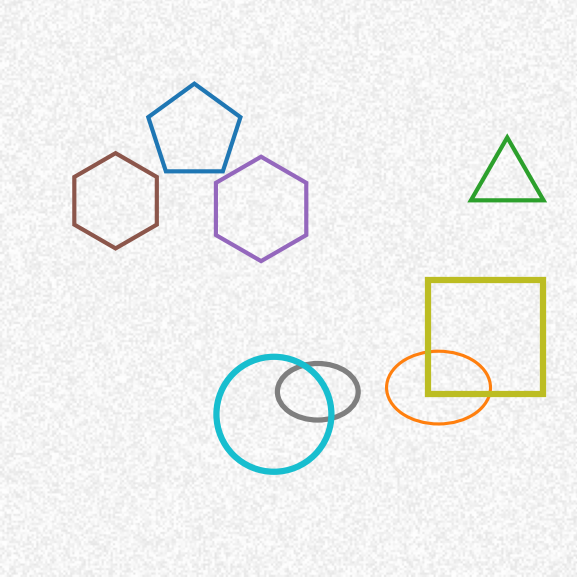[{"shape": "pentagon", "thickness": 2, "radius": 0.42, "center": [0.337, 0.77]}, {"shape": "oval", "thickness": 1.5, "radius": 0.45, "center": [0.759, 0.328]}, {"shape": "triangle", "thickness": 2, "radius": 0.36, "center": [0.878, 0.689]}, {"shape": "hexagon", "thickness": 2, "radius": 0.45, "center": [0.452, 0.637]}, {"shape": "hexagon", "thickness": 2, "radius": 0.41, "center": [0.2, 0.651]}, {"shape": "oval", "thickness": 2.5, "radius": 0.35, "center": [0.55, 0.321]}, {"shape": "square", "thickness": 3, "radius": 0.5, "center": [0.841, 0.416]}, {"shape": "circle", "thickness": 3, "radius": 0.5, "center": [0.474, 0.282]}]